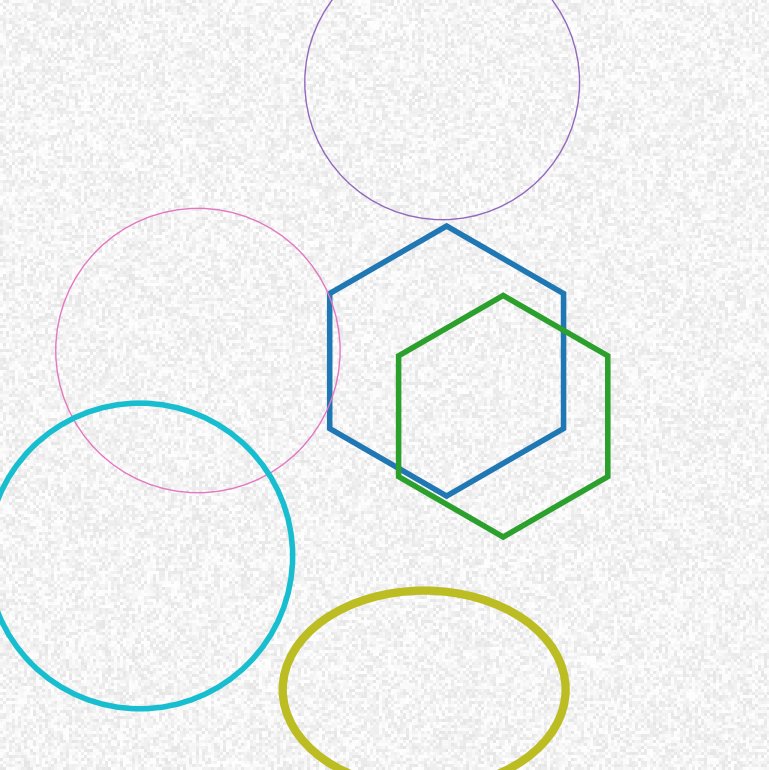[{"shape": "hexagon", "thickness": 2, "radius": 0.88, "center": [0.58, 0.531]}, {"shape": "hexagon", "thickness": 2, "radius": 0.78, "center": [0.653, 0.459]}, {"shape": "circle", "thickness": 0.5, "radius": 0.89, "center": [0.574, 0.893]}, {"shape": "circle", "thickness": 0.5, "radius": 0.92, "center": [0.257, 0.545]}, {"shape": "oval", "thickness": 3, "radius": 0.92, "center": [0.551, 0.104]}, {"shape": "circle", "thickness": 2, "radius": 0.99, "center": [0.182, 0.278]}]